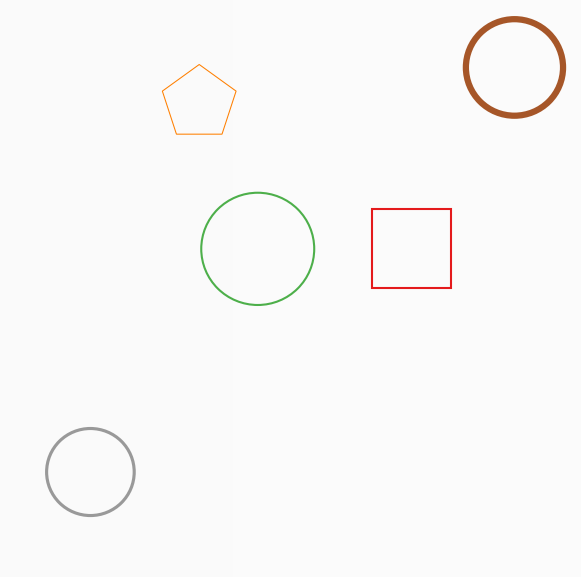[{"shape": "square", "thickness": 1, "radius": 0.34, "center": [0.707, 0.568]}, {"shape": "circle", "thickness": 1, "radius": 0.49, "center": [0.443, 0.568]}, {"shape": "pentagon", "thickness": 0.5, "radius": 0.33, "center": [0.343, 0.821]}, {"shape": "circle", "thickness": 3, "radius": 0.42, "center": [0.885, 0.882]}, {"shape": "circle", "thickness": 1.5, "radius": 0.38, "center": [0.156, 0.182]}]